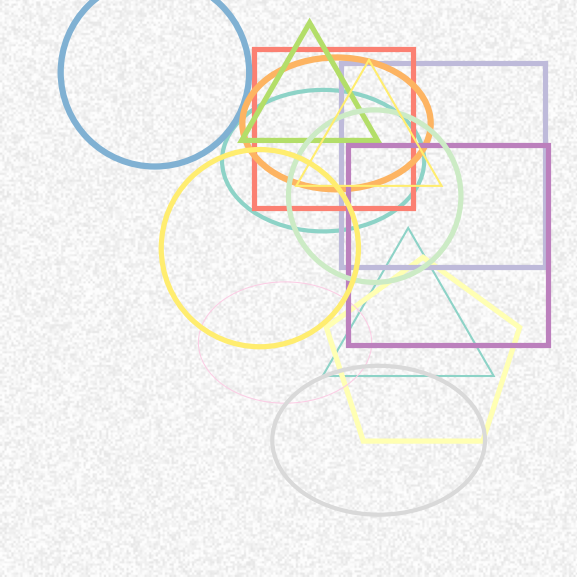[{"shape": "triangle", "thickness": 1, "radius": 0.85, "center": [0.707, 0.434]}, {"shape": "oval", "thickness": 2, "radius": 0.88, "center": [0.56, 0.721]}, {"shape": "pentagon", "thickness": 2.5, "radius": 0.88, "center": [0.733, 0.378]}, {"shape": "square", "thickness": 2.5, "radius": 0.88, "center": [0.767, 0.714]}, {"shape": "square", "thickness": 2.5, "radius": 0.69, "center": [0.577, 0.777]}, {"shape": "circle", "thickness": 3, "radius": 0.82, "center": [0.268, 0.874]}, {"shape": "oval", "thickness": 3, "radius": 0.82, "center": [0.583, 0.785]}, {"shape": "triangle", "thickness": 2.5, "radius": 0.68, "center": [0.536, 0.824]}, {"shape": "oval", "thickness": 0.5, "radius": 0.75, "center": [0.494, 0.406]}, {"shape": "oval", "thickness": 2, "radius": 0.92, "center": [0.656, 0.237]}, {"shape": "square", "thickness": 2.5, "radius": 0.86, "center": [0.776, 0.575]}, {"shape": "circle", "thickness": 2.5, "radius": 0.75, "center": [0.649, 0.66]}, {"shape": "triangle", "thickness": 1, "radius": 0.73, "center": [0.639, 0.75]}, {"shape": "circle", "thickness": 2.5, "radius": 0.85, "center": [0.45, 0.569]}]